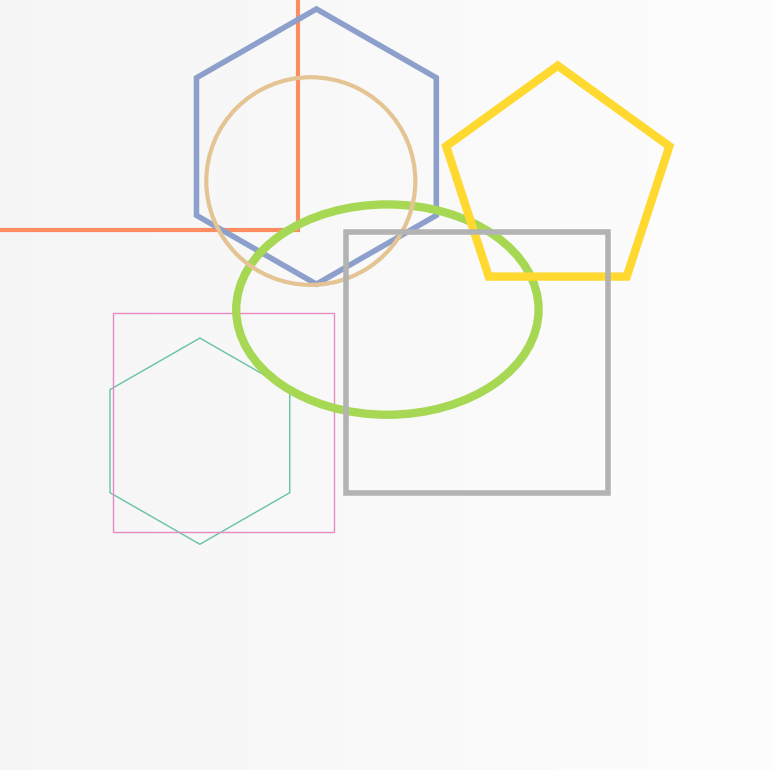[{"shape": "hexagon", "thickness": 0.5, "radius": 0.67, "center": [0.258, 0.427]}, {"shape": "square", "thickness": 1.5, "radius": 0.99, "center": [0.188, 0.899]}, {"shape": "hexagon", "thickness": 2, "radius": 0.89, "center": [0.408, 0.81]}, {"shape": "square", "thickness": 0.5, "radius": 0.71, "center": [0.288, 0.451]}, {"shape": "oval", "thickness": 3, "radius": 0.98, "center": [0.5, 0.598]}, {"shape": "pentagon", "thickness": 3, "radius": 0.76, "center": [0.72, 0.763]}, {"shape": "circle", "thickness": 1.5, "radius": 0.67, "center": [0.401, 0.765]}, {"shape": "square", "thickness": 2, "radius": 0.85, "center": [0.616, 0.529]}]